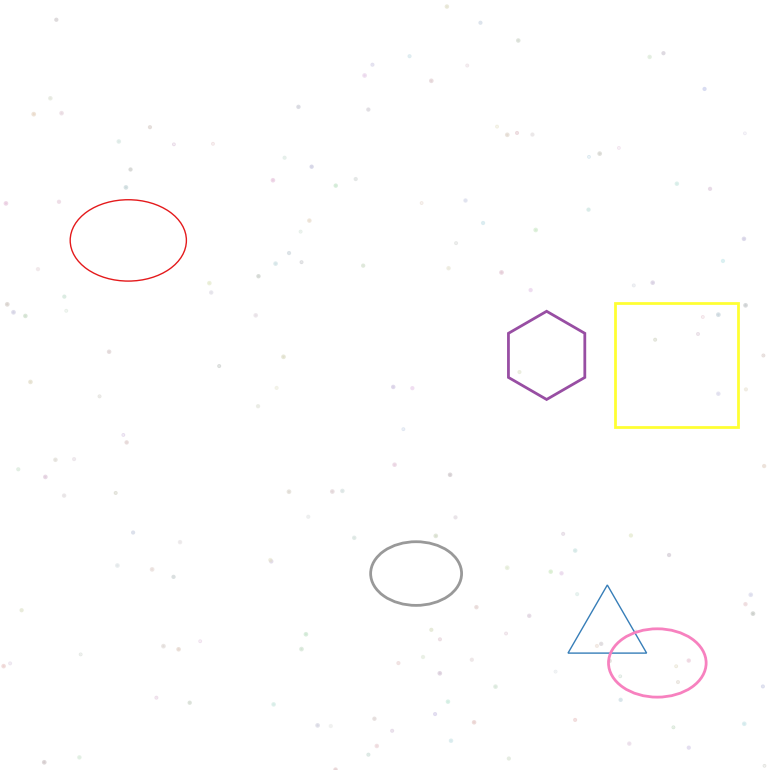[{"shape": "oval", "thickness": 0.5, "radius": 0.38, "center": [0.167, 0.688]}, {"shape": "triangle", "thickness": 0.5, "radius": 0.29, "center": [0.789, 0.181]}, {"shape": "hexagon", "thickness": 1, "radius": 0.29, "center": [0.71, 0.538]}, {"shape": "square", "thickness": 1, "radius": 0.4, "center": [0.879, 0.526]}, {"shape": "oval", "thickness": 1, "radius": 0.32, "center": [0.854, 0.139]}, {"shape": "oval", "thickness": 1, "radius": 0.3, "center": [0.54, 0.255]}]